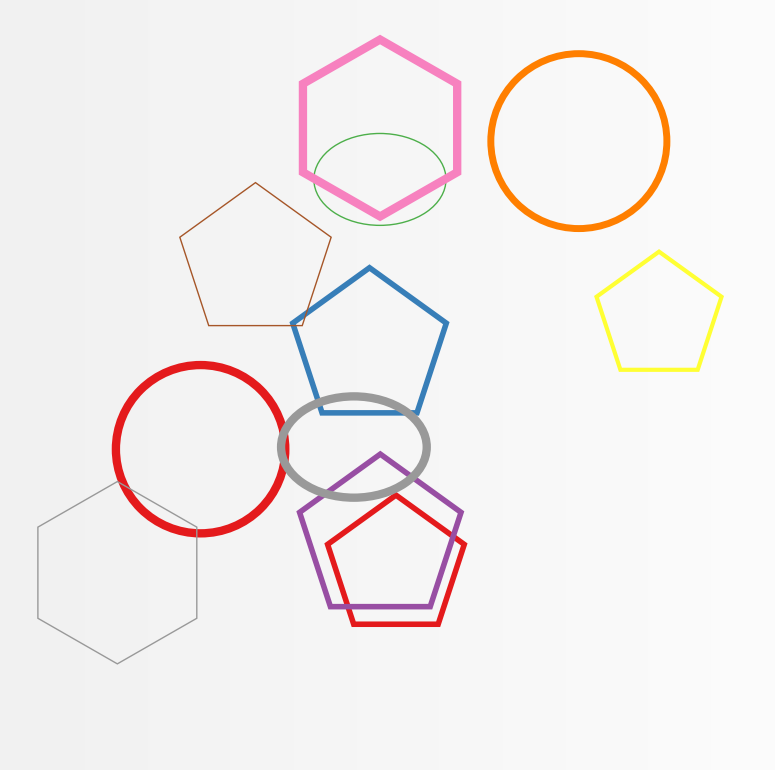[{"shape": "pentagon", "thickness": 2, "radius": 0.46, "center": [0.511, 0.264]}, {"shape": "circle", "thickness": 3, "radius": 0.55, "center": [0.259, 0.417]}, {"shape": "pentagon", "thickness": 2, "radius": 0.52, "center": [0.477, 0.548]}, {"shape": "oval", "thickness": 0.5, "radius": 0.43, "center": [0.49, 0.767]}, {"shape": "pentagon", "thickness": 2, "radius": 0.55, "center": [0.491, 0.301]}, {"shape": "circle", "thickness": 2.5, "radius": 0.57, "center": [0.747, 0.817]}, {"shape": "pentagon", "thickness": 1.5, "radius": 0.42, "center": [0.85, 0.588]}, {"shape": "pentagon", "thickness": 0.5, "radius": 0.51, "center": [0.33, 0.66]}, {"shape": "hexagon", "thickness": 3, "radius": 0.57, "center": [0.49, 0.834]}, {"shape": "hexagon", "thickness": 0.5, "radius": 0.59, "center": [0.151, 0.256]}, {"shape": "oval", "thickness": 3, "radius": 0.47, "center": [0.457, 0.419]}]